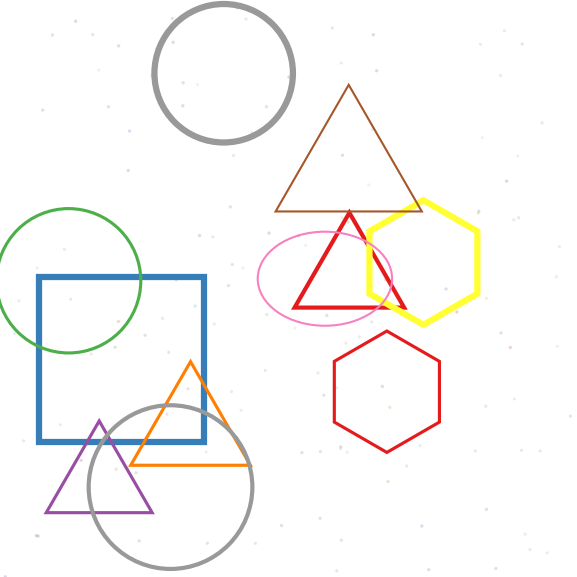[{"shape": "triangle", "thickness": 2, "radius": 0.55, "center": [0.605, 0.521]}, {"shape": "hexagon", "thickness": 1.5, "radius": 0.53, "center": [0.67, 0.321]}, {"shape": "square", "thickness": 3, "radius": 0.71, "center": [0.21, 0.377]}, {"shape": "circle", "thickness": 1.5, "radius": 0.62, "center": [0.119, 0.513]}, {"shape": "triangle", "thickness": 1.5, "radius": 0.53, "center": [0.172, 0.164]}, {"shape": "triangle", "thickness": 1.5, "radius": 0.6, "center": [0.33, 0.253]}, {"shape": "hexagon", "thickness": 3, "radius": 0.54, "center": [0.733, 0.545]}, {"shape": "triangle", "thickness": 1, "radius": 0.73, "center": [0.604, 0.706]}, {"shape": "oval", "thickness": 1, "radius": 0.58, "center": [0.563, 0.517]}, {"shape": "circle", "thickness": 3, "radius": 0.6, "center": [0.387, 0.872]}, {"shape": "circle", "thickness": 2, "radius": 0.71, "center": [0.295, 0.156]}]